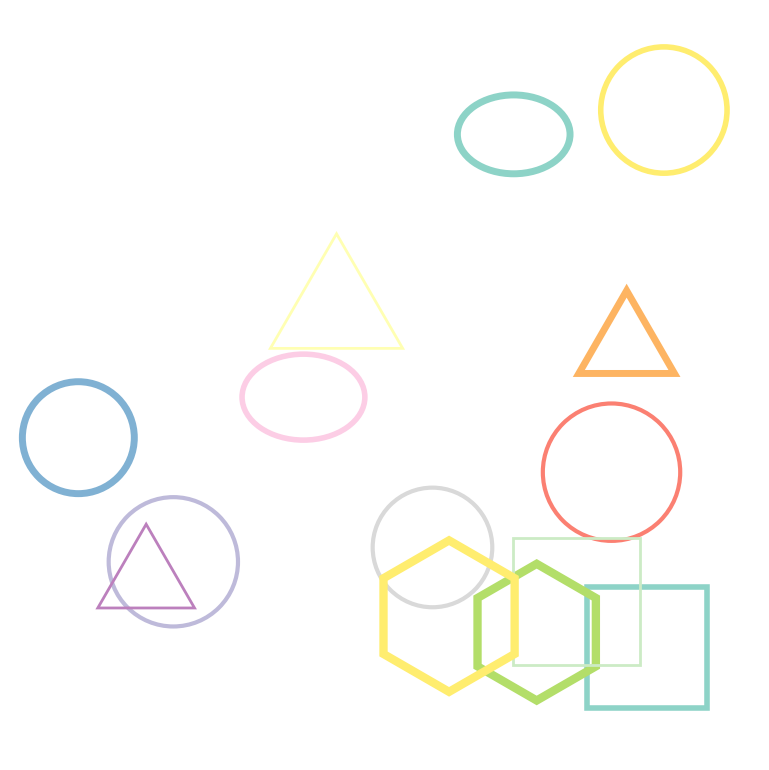[{"shape": "square", "thickness": 2, "radius": 0.39, "center": [0.84, 0.159]}, {"shape": "oval", "thickness": 2.5, "radius": 0.37, "center": [0.667, 0.826]}, {"shape": "triangle", "thickness": 1, "radius": 0.5, "center": [0.437, 0.597]}, {"shape": "circle", "thickness": 1.5, "radius": 0.42, "center": [0.225, 0.27]}, {"shape": "circle", "thickness": 1.5, "radius": 0.45, "center": [0.794, 0.387]}, {"shape": "circle", "thickness": 2.5, "radius": 0.36, "center": [0.102, 0.432]}, {"shape": "triangle", "thickness": 2.5, "radius": 0.36, "center": [0.814, 0.551]}, {"shape": "hexagon", "thickness": 3, "radius": 0.44, "center": [0.697, 0.179]}, {"shape": "oval", "thickness": 2, "radius": 0.4, "center": [0.394, 0.484]}, {"shape": "circle", "thickness": 1.5, "radius": 0.39, "center": [0.562, 0.289]}, {"shape": "triangle", "thickness": 1, "radius": 0.36, "center": [0.19, 0.247]}, {"shape": "square", "thickness": 1, "radius": 0.41, "center": [0.749, 0.219]}, {"shape": "circle", "thickness": 2, "radius": 0.41, "center": [0.862, 0.857]}, {"shape": "hexagon", "thickness": 3, "radius": 0.49, "center": [0.583, 0.2]}]